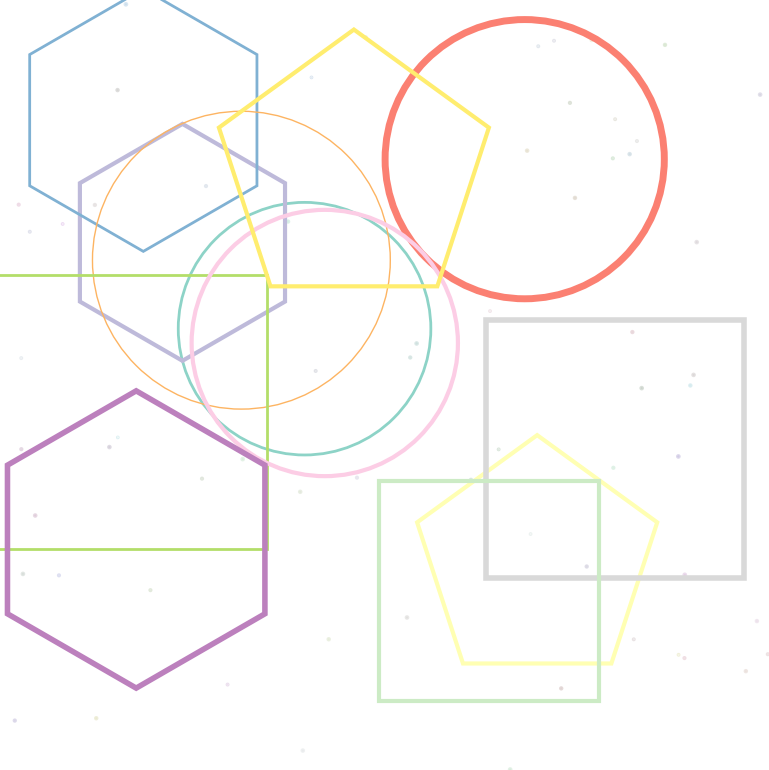[{"shape": "circle", "thickness": 1, "radius": 0.82, "center": [0.396, 0.573]}, {"shape": "pentagon", "thickness": 1.5, "radius": 0.82, "center": [0.698, 0.271]}, {"shape": "hexagon", "thickness": 1.5, "radius": 0.77, "center": [0.237, 0.685]}, {"shape": "circle", "thickness": 2.5, "radius": 0.91, "center": [0.681, 0.793]}, {"shape": "hexagon", "thickness": 1, "radius": 0.85, "center": [0.186, 0.844]}, {"shape": "circle", "thickness": 0.5, "radius": 0.97, "center": [0.313, 0.662]}, {"shape": "square", "thickness": 1, "radius": 0.89, "center": [0.169, 0.464]}, {"shape": "circle", "thickness": 1.5, "radius": 0.86, "center": [0.422, 0.555]}, {"shape": "square", "thickness": 2, "radius": 0.84, "center": [0.799, 0.417]}, {"shape": "hexagon", "thickness": 2, "radius": 0.97, "center": [0.177, 0.299]}, {"shape": "square", "thickness": 1.5, "radius": 0.71, "center": [0.635, 0.233]}, {"shape": "pentagon", "thickness": 1.5, "radius": 0.92, "center": [0.46, 0.777]}]